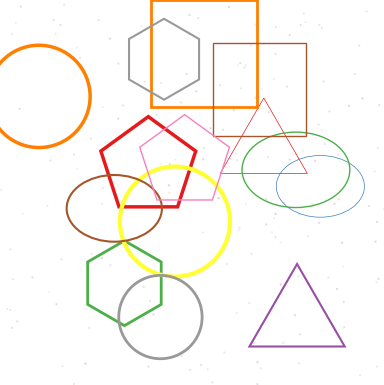[{"shape": "pentagon", "thickness": 2.5, "radius": 0.65, "center": [0.385, 0.568]}, {"shape": "triangle", "thickness": 0.5, "radius": 0.65, "center": [0.685, 0.615]}, {"shape": "oval", "thickness": 0.5, "radius": 0.57, "center": [0.832, 0.516]}, {"shape": "hexagon", "thickness": 2, "radius": 0.55, "center": [0.323, 0.264]}, {"shape": "oval", "thickness": 1, "radius": 0.7, "center": [0.769, 0.559]}, {"shape": "triangle", "thickness": 1.5, "radius": 0.71, "center": [0.772, 0.171]}, {"shape": "square", "thickness": 2, "radius": 0.69, "center": [0.53, 0.861]}, {"shape": "circle", "thickness": 2.5, "radius": 0.66, "center": [0.101, 0.75]}, {"shape": "circle", "thickness": 3, "radius": 0.71, "center": [0.454, 0.425]}, {"shape": "square", "thickness": 1, "radius": 0.6, "center": [0.674, 0.768]}, {"shape": "oval", "thickness": 1.5, "radius": 0.62, "center": [0.297, 0.459]}, {"shape": "pentagon", "thickness": 1, "radius": 0.61, "center": [0.48, 0.58]}, {"shape": "hexagon", "thickness": 1.5, "radius": 0.53, "center": [0.426, 0.846]}, {"shape": "circle", "thickness": 2, "radius": 0.54, "center": [0.417, 0.176]}]